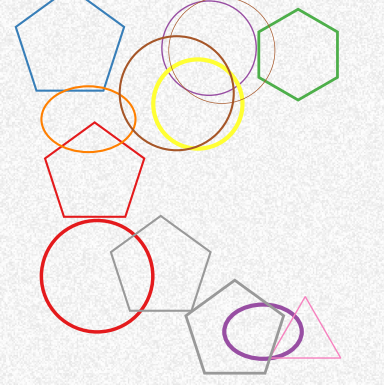[{"shape": "circle", "thickness": 2.5, "radius": 0.72, "center": [0.252, 0.283]}, {"shape": "pentagon", "thickness": 1.5, "radius": 0.68, "center": [0.246, 0.547]}, {"shape": "pentagon", "thickness": 1.5, "radius": 0.74, "center": [0.182, 0.884]}, {"shape": "hexagon", "thickness": 2, "radius": 0.59, "center": [0.774, 0.858]}, {"shape": "circle", "thickness": 1, "radius": 0.61, "center": [0.543, 0.875]}, {"shape": "oval", "thickness": 3, "radius": 0.5, "center": [0.683, 0.138]}, {"shape": "oval", "thickness": 1.5, "radius": 0.61, "center": [0.23, 0.69]}, {"shape": "circle", "thickness": 3, "radius": 0.58, "center": [0.514, 0.73]}, {"shape": "circle", "thickness": 1.5, "radius": 0.74, "center": [0.459, 0.758]}, {"shape": "circle", "thickness": 0.5, "radius": 0.69, "center": [0.576, 0.869]}, {"shape": "triangle", "thickness": 1, "radius": 0.53, "center": [0.793, 0.123]}, {"shape": "pentagon", "thickness": 1.5, "radius": 0.68, "center": [0.417, 0.303]}, {"shape": "pentagon", "thickness": 2, "radius": 0.67, "center": [0.61, 0.139]}]